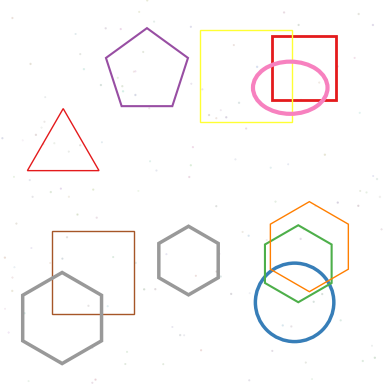[{"shape": "square", "thickness": 2, "radius": 0.42, "center": [0.79, 0.822]}, {"shape": "triangle", "thickness": 1, "radius": 0.54, "center": [0.164, 0.611]}, {"shape": "circle", "thickness": 2.5, "radius": 0.51, "center": [0.765, 0.215]}, {"shape": "hexagon", "thickness": 1.5, "radius": 0.5, "center": [0.775, 0.315]}, {"shape": "pentagon", "thickness": 1.5, "radius": 0.56, "center": [0.382, 0.815]}, {"shape": "hexagon", "thickness": 1, "radius": 0.58, "center": [0.804, 0.359]}, {"shape": "square", "thickness": 1, "radius": 0.59, "center": [0.64, 0.803]}, {"shape": "square", "thickness": 1, "radius": 0.53, "center": [0.241, 0.292]}, {"shape": "oval", "thickness": 3, "radius": 0.48, "center": [0.754, 0.772]}, {"shape": "hexagon", "thickness": 2.5, "radius": 0.59, "center": [0.161, 0.174]}, {"shape": "hexagon", "thickness": 2.5, "radius": 0.45, "center": [0.49, 0.323]}]